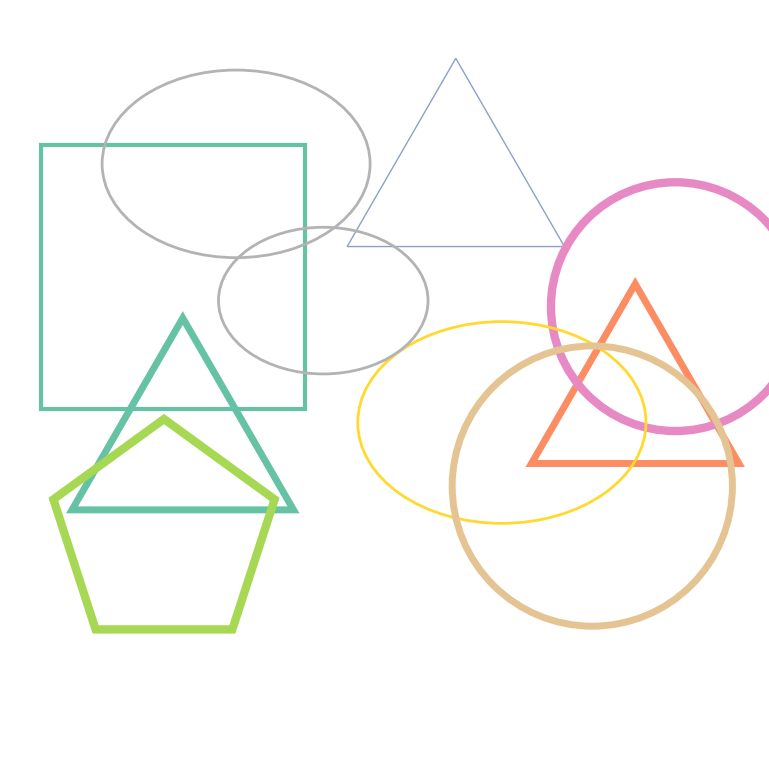[{"shape": "triangle", "thickness": 2.5, "radius": 0.83, "center": [0.237, 0.421]}, {"shape": "square", "thickness": 1.5, "radius": 0.86, "center": [0.225, 0.64]}, {"shape": "triangle", "thickness": 2.5, "radius": 0.78, "center": [0.825, 0.476]}, {"shape": "triangle", "thickness": 0.5, "radius": 0.81, "center": [0.592, 0.761]}, {"shape": "circle", "thickness": 3, "radius": 0.81, "center": [0.877, 0.602]}, {"shape": "pentagon", "thickness": 3, "radius": 0.76, "center": [0.213, 0.305]}, {"shape": "oval", "thickness": 1, "radius": 0.94, "center": [0.652, 0.451]}, {"shape": "circle", "thickness": 2.5, "radius": 0.91, "center": [0.769, 0.369]}, {"shape": "oval", "thickness": 1, "radius": 0.68, "center": [0.42, 0.61]}, {"shape": "oval", "thickness": 1, "radius": 0.87, "center": [0.307, 0.787]}]